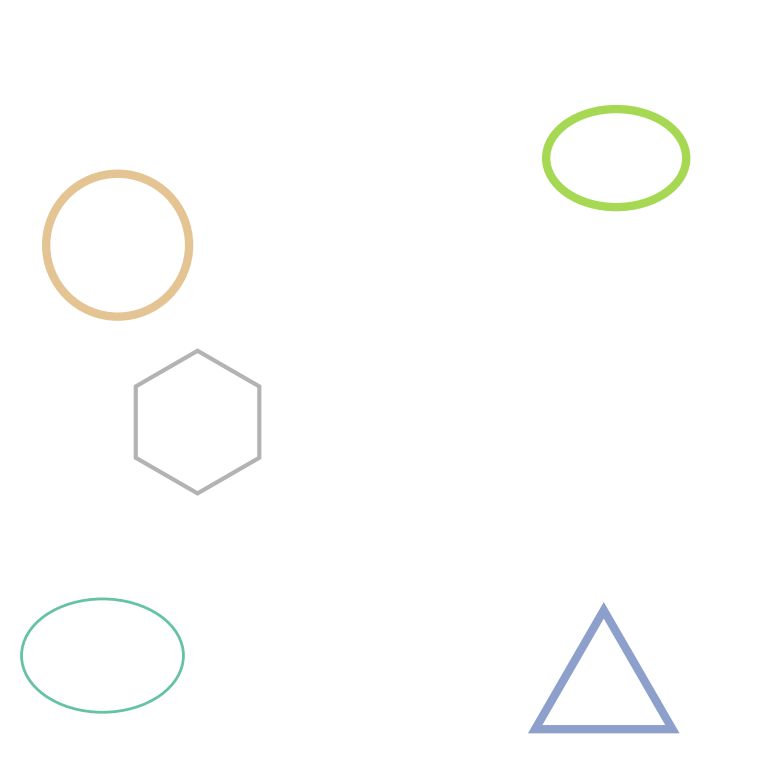[{"shape": "oval", "thickness": 1, "radius": 0.53, "center": [0.133, 0.149]}, {"shape": "triangle", "thickness": 3, "radius": 0.51, "center": [0.784, 0.104]}, {"shape": "oval", "thickness": 3, "radius": 0.45, "center": [0.8, 0.795]}, {"shape": "circle", "thickness": 3, "radius": 0.46, "center": [0.153, 0.682]}, {"shape": "hexagon", "thickness": 1.5, "radius": 0.46, "center": [0.257, 0.452]}]